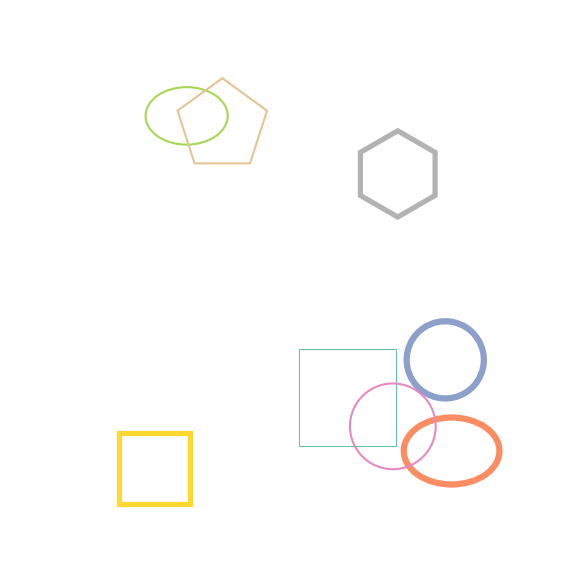[{"shape": "square", "thickness": 0.5, "radius": 0.42, "center": [0.602, 0.311]}, {"shape": "oval", "thickness": 3, "radius": 0.41, "center": [0.782, 0.218]}, {"shape": "circle", "thickness": 3, "radius": 0.33, "center": [0.771, 0.376]}, {"shape": "circle", "thickness": 1, "radius": 0.37, "center": [0.68, 0.261]}, {"shape": "oval", "thickness": 1, "radius": 0.36, "center": [0.323, 0.798]}, {"shape": "square", "thickness": 2.5, "radius": 0.31, "center": [0.268, 0.187]}, {"shape": "pentagon", "thickness": 1, "radius": 0.41, "center": [0.385, 0.782]}, {"shape": "hexagon", "thickness": 2.5, "radius": 0.37, "center": [0.689, 0.698]}]